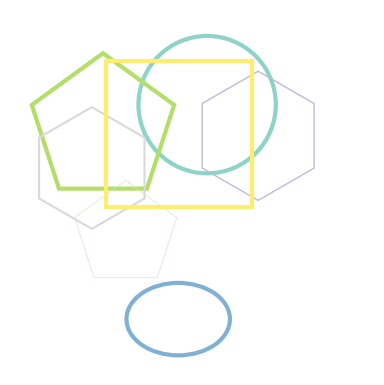[{"shape": "circle", "thickness": 3, "radius": 0.89, "center": [0.538, 0.728]}, {"shape": "hexagon", "thickness": 1, "radius": 0.84, "center": [0.671, 0.647]}, {"shape": "oval", "thickness": 3, "radius": 0.67, "center": [0.463, 0.171]}, {"shape": "pentagon", "thickness": 3, "radius": 0.97, "center": [0.267, 0.667]}, {"shape": "hexagon", "thickness": 1.5, "radius": 0.79, "center": [0.238, 0.564]}, {"shape": "pentagon", "thickness": 0.5, "radius": 0.7, "center": [0.326, 0.392]}, {"shape": "square", "thickness": 3, "radius": 0.95, "center": [0.464, 0.653]}]